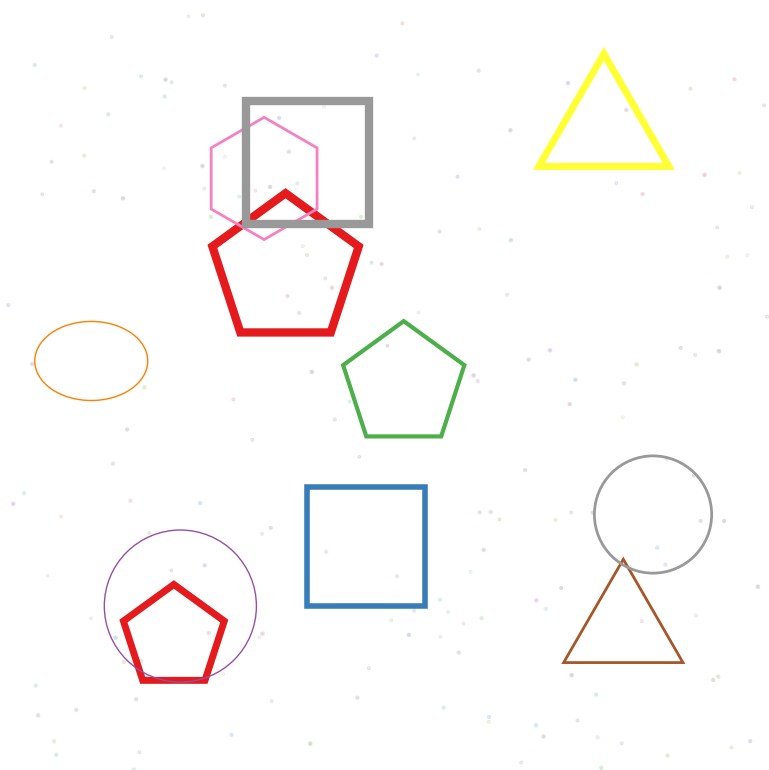[{"shape": "pentagon", "thickness": 2.5, "radius": 0.34, "center": [0.226, 0.172]}, {"shape": "pentagon", "thickness": 3, "radius": 0.5, "center": [0.371, 0.649]}, {"shape": "square", "thickness": 2, "radius": 0.38, "center": [0.475, 0.29]}, {"shape": "pentagon", "thickness": 1.5, "radius": 0.41, "center": [0.524, 0.5]}, {"shape": "circle", "thickness": 0.5, "radius": 0.49, "center": [0.234, 0.213]}, {"shape": "oval", "thickness": 0.5, "radius": 0.37, "center": [0.119, 0.531]}, {"shape": "triangle", "thickness": 2.5, "radius": 0.49, "center": [0.784, 0.833]}, {"shape": "triangle", "thickness": 1, "radius": 0.45, "center": [0.809, 0.184]}, {"shape": "hexagon", "thickness": 1, "radius": 0.4, "center": [0.343, 0.768]}, {"shape": "circle", "thickness": 1, "radius": 0.38, "center": [0.848, 0.332]}, {"shape": "square", "thickness": 3, "radius": 0.4, "center": [0.399, 0.789]}]